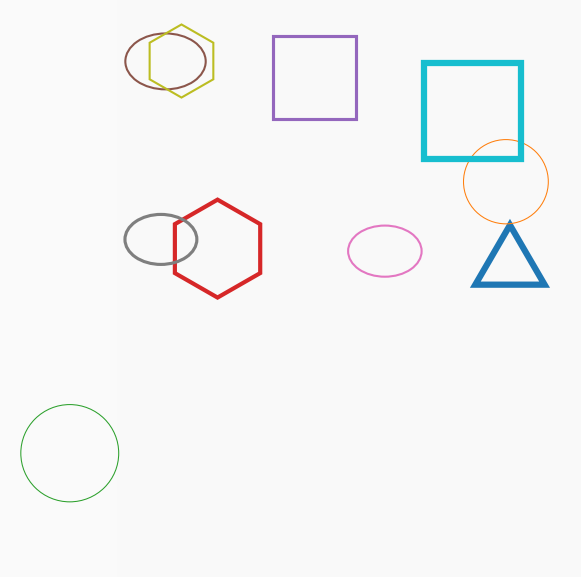[{"shape": "triangle", "thickness": 3, "radius": 0.34, "center": [0.877, 0.541]}, {"shape": "circle", "thickness": 0.5, "radius": 0.36, "center": [0.87, 0.684]}, {"shape": "circle", "thickness": 0.5, "radius": 0.42, "center": [0.12, 0.214]}, {"shape": "hexagon", "thickness": 2, "radius": 0.42, "center": [0.374, 0.569]}, {"shape": "square", "thickness": 1.5, "radius": 0.36, "center": [0.541, 0.864]}, {"shape": "oval", "thickness": 1, "radius": 0.35, "center": [0.285, 0.893]}, {"shape": "oval", "thickness": 1, "radius": 0.32, "center": [0.662, 0.564]}, {"shape": "oval", "thickness": 1.5, "radius": 0.31, "center": [0.277, 0.585]}, {"shape": "hexagon", "thickness": 1, "radius": 0.32, "center": [0.312, 0.893]}, {"shape": "square", "thickness": 3, "radius": 0.42, "center": [0.813, 0.806]}]